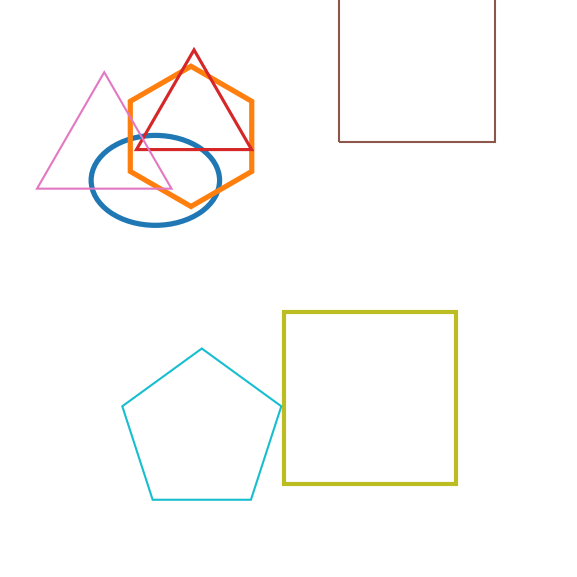[{"shape": "oval", "thickness": 2.5, "radius": 0.56, "center": [0.269, 0.687]}, {"shape": "hexagon", "thickness": 2.5, "radius": 0.61, "center": [0.331, 0.763]}, {"shape": "triangle", "thickness": 1.5, "radius": 0.58, "center": [0.336, 0.798]}, {"shape": "square", "thickness": 1, "radius": 0.67, "center": [0.721, 0.888]}, {"shape": "triangle", "thickness": 1, "radius": 0.67, "center": [0.181, 0.74]}, {"shape": "square", "thickness": 2, "radius": 0.74, "center": [0.641, 0.31]}, {"shape": "pentagon", "thickness": 1, "radius": 0.72, "center": [0.349, 0.251]}]